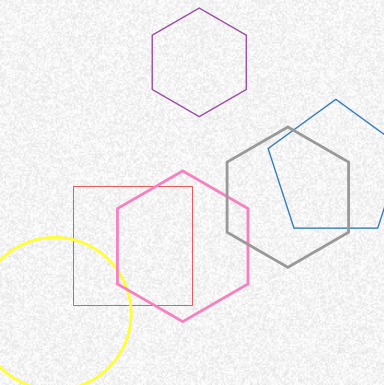[{"shape": "square", "thickness": 0.5, "radius": 0.77, "center": [0.343, 0.362]}, {"shape": "pentagon", "thickness": 1, "radius": 0.92, "center": [0.872, 0.557]}, {"shape": "hexagon", "thickness": 1, "radius": 0.71, "center": [0.518, 0.838]}, {"shape": "circle", "thickness": 2, "radius": 0.99, "center": [0.142, 0.185]}, {"shape": "hexagon", "thickness": 2, "radius": 0.98, "center": [0.475, 0.36]}, {"shape": "hexagon", "thickness": 2, "radius": 0.91, "center": [0.748, 0.488]}]